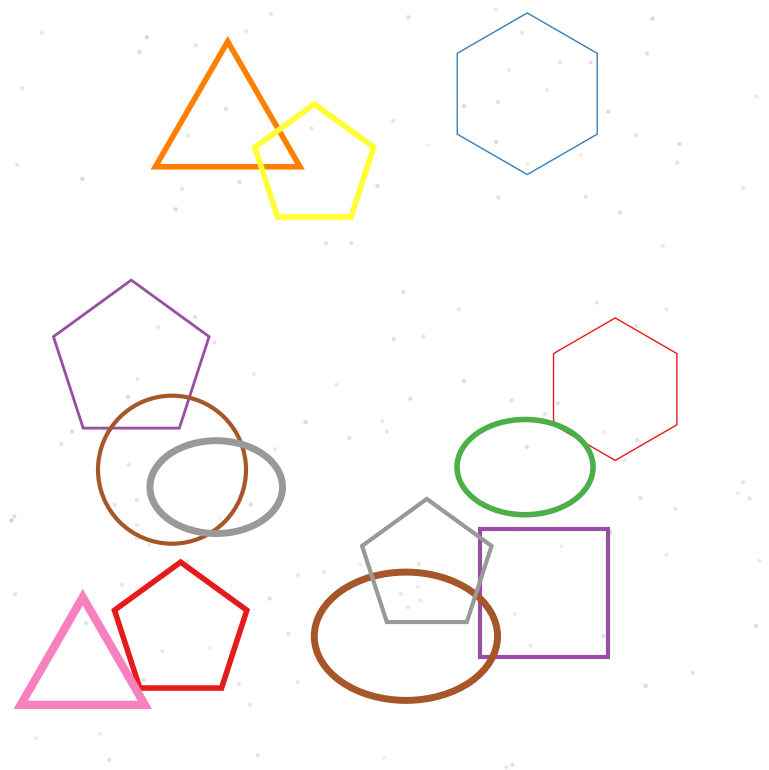[{"shape": "hexagon", "thickness": 0.5, "radius": 0.46, "center": [0.799, 0.495]}, {"shape": "pentagon", "thickness": 2, "radius": 0.45, "center": [0.235, 0.18]}, {"shape": "hexagon", "thickness": 0.5, "radius": 0.52, "center": [0.685, 0.878]}, {"shape": "oval", "thickness": 2, "radius": 0.44, "center": [0.682, 0.393]}, {"shape": "square", "thickness": 1.5, "radius": 0.41, "center": [0.706, 0.23]}, {"shape": "pentagon", "thickness": 1, "radius": 0.53, "center": [0.17, 0.53]}, {"shape": "triangle", "thickness": 2, "radius": 0.54, "center": [0.296, 0.838]}, {"shape": "pentagon", "thickness": 2, "radius": 0.41, "center": [0.408, 0.784]}, {"shape": "circle", "thickness": 1.5, "radius": 0.48, "center": [0.223, 0.39]}, {"shape": "oval", "thickness": 2.5, "radius": 0.6, "center": [0.527, 0.174]}, {"shape": "triangle", "thickness": 3, "radius": 0.47, "center": [0.108, 0.131]}, {"shape": "oval", "thickness": 2.5, "radius": 0.43, "center": [0.281, 0.367]}, {"shape": "pentagon", "thickness": 1.5, "radius": 0.44, "center": [0.554, 0.264]}]